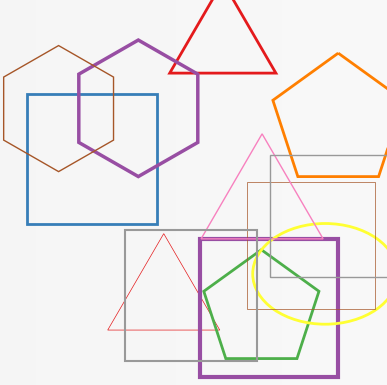[{"shape": "triangle", "thickness": 0.5, "radius": 0.83, "center": [0.423, 0.226]}, {"shape": "triangle", "thickness": 2, "radius": 0.79, "center": [0.575, 0.889]}, {"shape": "square", "thickness": 2, "radius": 0.84, "center": [0.237, 0.587]}, {"shape": "pentagon", "thickness": 2, "radius": 0.78, "center": [0.675, 0.195]}, {"shape": "hexagon", "thickness": 2.5, "radius": 0.89, "center": [0.357, 0.719]}, {"shape": "square", "thickness": 3, "radius": 0.89, "center": [0.695, 0.201]}, {"shape": "pentagon", "thickness": 2, "radius": 0.89, "center": [0.873, 0.685]}, {"shape": "oval", "thickness": 2, "radius": 0.93, "center": [0.839, 0.289]}, {"shape": "hexagon", "thickness": 1, "radius": 0.82, "center": [0.151, 0.718]}, {"shape": "square", "thickness": 0.5, "radius": 0.82, "center": [0.802, 0.363]}, {"shape": "triangle", "thickness": 1, "radius": 0.91, "center": [0.676, 0.471]}, {"shape": "square", "thickness": 1, "radius": 0.8, "center": [0.855, 0.439]}, {"shape": "square", "thickness": 1.5, "radius": 0.85, "center": [0.493, 0.232]}]